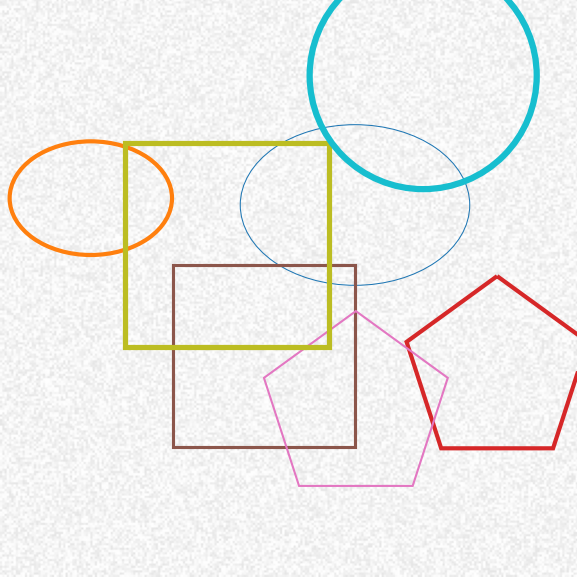[{"shape": "oval", "thickness": 0.5, "radius": 0.99, "center": [0.615, 0.644]}, {"shape": "oval", "thickness": 2, "radius": 0.7, "center": [0.157, 0.656]}, {"shape": "pentagon", "thickness": 2, "radius": 0.82, "center": [0.861, 0.356]}, {"shape": "square", "thickness": 1.5, "radius": 0.79, "center": [0.457, 0.383]}, {"shape": "pentagon", "thickness": 1, "radius": 0.84, "center": [0.616, 0.293]}, {"shape": "square", "thickness": 2.5, "radius": 0.88, "center": [0.393, 0.574]}, {"shape": "circle", "thickness": 3, "radius": 0.98, "center": [0.733, 0.868]}]